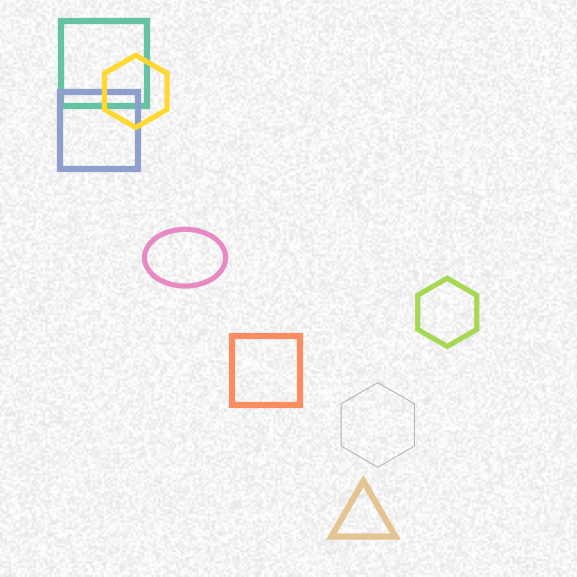[{"shape": "square", "thickness": 3, "radius": 0.37, "center": [0.18, 0.889]}, {"shape": "square", "thickness": 3, "radius": 0.3, "center": [0.46, 0.357]}, {"shape": "square", "thickness": 3, "radius": 0.34, "center": [0.172, 0.773]}, {"shape": "oval", "thickness": 2.5, "radius": 0.35, "center": [0.32, 0.553]}, {"shape": "hexagon", "thickness": 2.5, "radius": 0.3, "center": [0.774, 0.458]}, {"shape": "hexagon", "thickness": 2.5, "radius": 0.31, "center": [0.235, 0.841]}, {"shape": "triangle", "thickness": 3, "radius": 0.32, "center": [0.629, 0.102]}, {"shape": "hexagon", "thickness": 0.5, "radius": 0.37, "center": [0.654, 0.263]}]